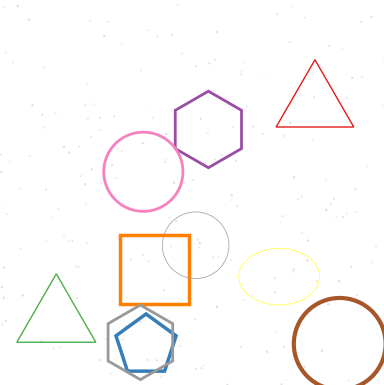[{"shape": "triangle", "thickness": 1, "radius": 0.58, "center": [0.818, 0.728]}, {"shape": "pentagon", "thickness": 2.5, "radius": 0.41, "center": [0.379, 0.102]}, {"shape": "triangle", "thickness": 1, "radius": 0.59, "center": [0.146, 0.17]}, {"shape": "hexagon", "thickness": 2, "radius": 0.5, "center": [0.541, 0.664]}, {"shape": "square", "thickness": 2.5, "radius": 0.45, "center": [0.401, 0.3]}, {"shape": "oval", "thickness": 0.5, "radius": 0.52, "center": [0.725, 0.281]}, {"shape": "circle", "thickness": 3, "radius": 0.6, "center": [0.882, 0.107]}, {"shape": "circle", "thickness": 2, "radius": 0.51, "center": [0.372, 0.554]}, {"shape": "hexagon", "thickness": 2, "radius": 0.48, "center": [0.365, 0.111]}, {"shape": "circle", "thickness": 0.5, "radius": 0.43, "center": [0.508, 0.363]}]